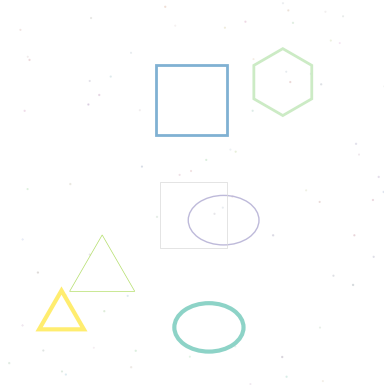[{"shape": "oval", "thickness": 3, "radius": 0.45, "center": [0.543, 0.15]}, {"shape": "oval", "thickness": 1, "radius": 0.46, "center": [0.581, 0.428]}, {"shape": "square", "thickness": 2, "radius": 0.46, "center": [0.498, 0.739]}, {"shape": "triangle", "thickness": 0.5, "radius": 0.49, "center": [0.265, 0.292]}, {"shape": "square", "thickness": 0.5, "radius": 0.43, "center": [0.503, 0.441]}, {"shape": "hexagon", "thickness": 2, "radius": 0.43, "center": [0.735, 0.787]}, {"shape": "triangle", "thickness": 3, "radius": 0.34, "center": [0.16, 0.178]}]